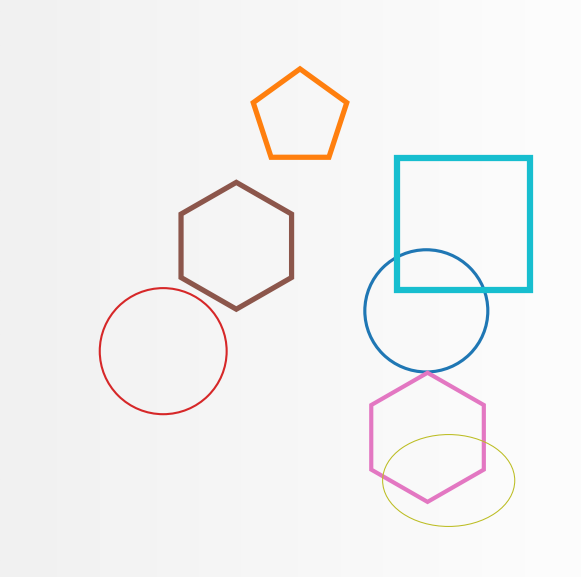[{"shape": "circle", "thickness": 1.5, "radius": 0.53, "center": [0.733, 0.461]}, {"shape": "pentagon", "thickness": 2.5, "radius": 0.42, "center": [0.516, 0.795]}, {"shape": "circle", "thickness": 1, "radius": 0.55, "center": [0.281, 0.391]}, {"shape": "hexagon", "thickness": 2.5, "radius": 0.55, "center": [0.407, 0.574]}, {"shape": "hexagon", "thickness": 2, "radius": 0.56, "center": [0.736, 0.242]}, {"shape": "oval", "thickness": 0.5, "radius": 0.57, "center": [0.772, 0.167]}, {"shape": "square", "thickness": 3, "radius": 0.57, "center": [0.798, 0.611]}]